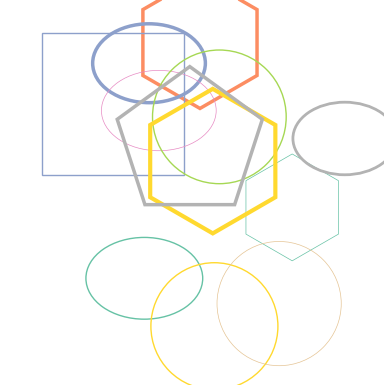[{"shape": "oval", "thickness": 1, "radius": 0.76, "center": [0.375, 0.277]}, {"shape": "hexagon", "thickness": 0.5, "radius": 0.69, "center": [0.759, 0.461]}, {"shape": "hexagon", "thickness": 2.5, "radius": 0.86, "center": [0.519, 0.889]}, {"shape": "oval", "thickness": 2.5, "radius": 0.73, "center": [0.387, 0.836]}, {"shape": "square", "thickness": 1, "radius": 0.92, "center": [0.294, 0.729]}, {"shape": "oval", "thickness": 0.5, "radius": 0.75, "center": [0.412, 0.713]}, {"shape": "circle", "thickness": 1, "radius": 0.87, "center": [0.57, 0.696]}, {"shape": "circle", "thickness": 1, "radius": 0.82, "center": [0.557, 0.153]}, {"shape": "hexagon", "thickness": 3, "radius": 0.94, "center": [0.553, 0.582]}, {"shape": "circle", "thickness": 0.5, "radius": 0.81, "center": [0.725, 0.211]}, {"shape": "oval", "thickness": 2, "radius": 0.67, "center": [0.895, 0.64]}, {"shape": "pentagon", "thickness": 2.5, "radius": 0.99, "center": [0.493, 0.629]}]